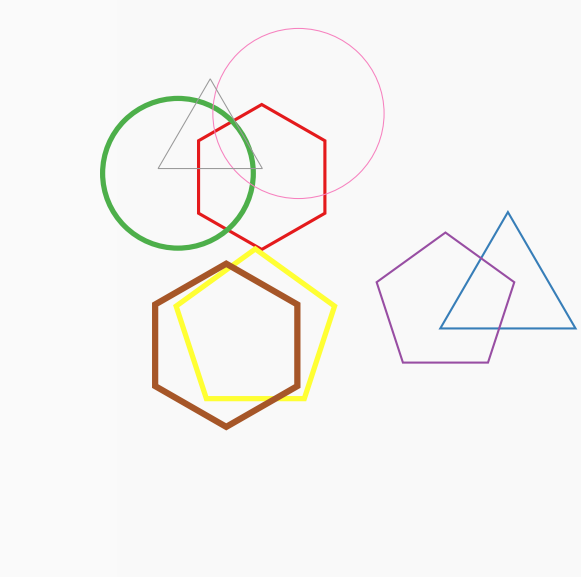[{"shape": "hexagon", "thickness": 1.5, "radius": 0.63, "center": [0.45, 0.693]}, {"shape": "triangle", "thickness": 1, "radius": 0.67, "center": [0.874, 0.498]}, {"shape": "circle", "thickness": 2.5, "radius": 0.65, "center": [0.306, 0.699]}, {"shape": "pentagon", "thickness": 1, "radius": 0.62, "center": [0.766, 0.472]}, {"shape": "pentagon", "thickness": 2.5, "radius": 0.72, "center": [0.439, 0.425]}, {"shape": "hexagon", "thickness": 3, "radius": 0.71, "center": [0.389, 0.401]}, {"shape": "circle", "thickness": 0.5, "radius": 0.74, "center": [0.513, 0.803]}, {"shape": "triangle", "thickness": 0.5, "radius": 0.52, "center": [0.362, 0.759]}]